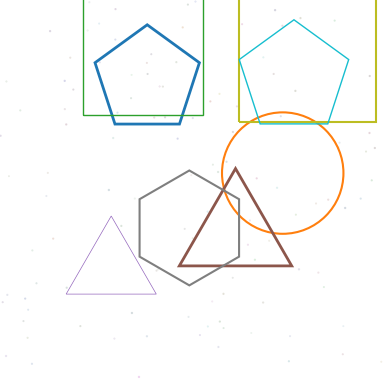[{"shape": "pentagon", "thickness": 2, "radius": 0.71, "center": [0.382, 0.793]}, {"shape": "circle", "thickness": 1.5, "radius": 0.79, "center": [0.734, 0.55]}, {"shape": "square", "thickness": 1, "radius": 0.78, "center": [0.372, 0.856]}, {"shape": "triangle", "thickness": 0.5, "radius": 0.68, "center": [0.289, 0.304]}, {"shape": "triangle", "thickness": 2, "radius": 0.84, "center": [0.612, 0.394]}, {"shape": "hexagon", "thickness": 1.5, "radius": 0.75, "center": [0.492, 0.408]}, {"shape": "square", "thickness": 1.5, "radius": 0.89, "center": [0.799, 0.861]}, {"shape": "pentagon", "thickness": 1, "radius": 0.75, "center": [0.764, 0.799]}]